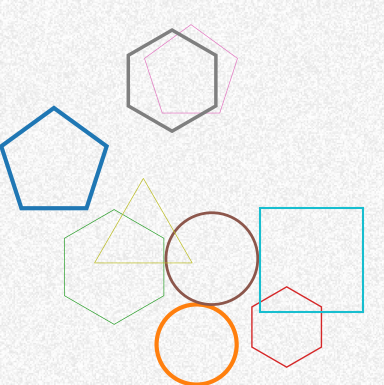[{"shape": "pentagon", "thickness": 3, "radius": 0.72, "center": [0.14, 0.576]}, {"shape": "circle", "thickness": 3, "radius": 0.52, "center": [0.511, 0.105]}, {"shape": "hexagon", "thickness": 0.5, "radius": 0.75, "center": [0.297, 0.307]}, {"shape": "hexagon", "thickness": 1, "radius": 0.52, "center": [0.745, 0.151]}, {"shape": "circle", "thickness": 2, "radius": 0.6, "center": [0.55, 0.328]}, {"shape": "pentagon", "thickness": 0.5, "radius": 0.63, "center": [0.496, 0.809]}, {"shape": "hexagon", "thickness": 2.5, "radius": 0.66, "center": [0.447, 0.791]}, {"shape": "triangle", "thickness": 0.5, "radius": 0.73, "center": [0.372, 0.39]}, {"shape": "square", "thickness": 1.5, "radius": 0.67, "center": [0.809, 0.325]}]